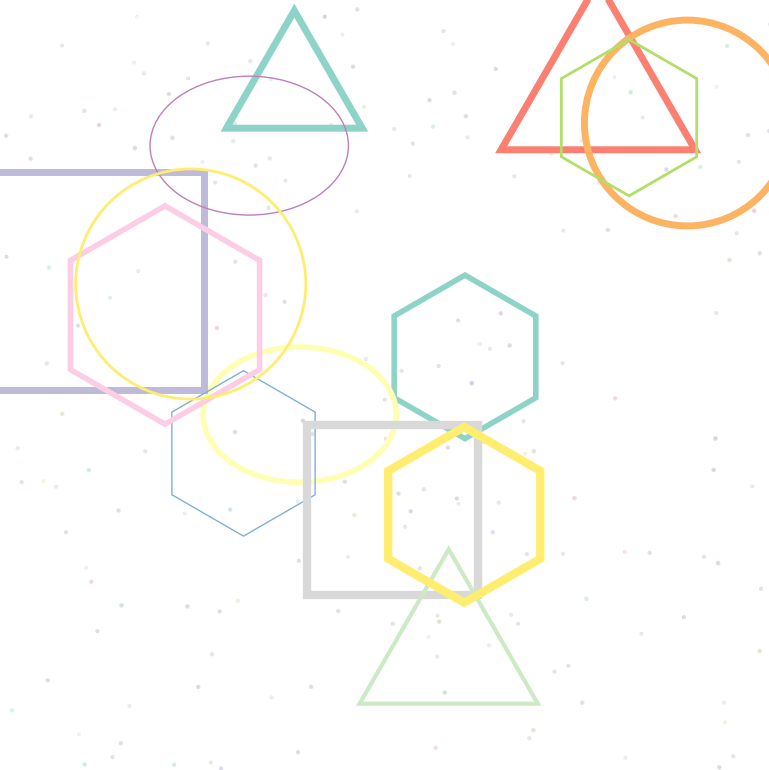[{"shape": "hexagon", "thickness": 2, "radius": 0.53, "center": [0.604, 0.537]}, {"shape": "triangle", "thickness": 2.5, "radius": 0.51, "center": [0.382, 0.884]}, {"shape": "oval", "thickness": 2, "radius": 0.63, "center": [0.389, 0.462]}, {"shape": "square", "thickness": 2.5, "radius": 0.71, "center": [0.124, 0.635]}, {"shape": "triangle", "thickness": 2.5, "radius": 0.73, "center": [0.777, 0.878]}, {"shape": "hexagon", "thickness": 0.5, "radius": 0.54, "center": [0.316, 0.411]}, {"shape": "circle", "thickness": 2.5, "radius": 0.67, "center": [0.893, 0.84]}, {"shape": "hexagon", "thickness": 1, "radius": 0.51, "center": [0.817, 0.847]}, {"shape": "hexagon", "thickness": 2, "radius": 0.71, "center": [0.214, 0.591]}, {"shape": "square", "thickness": 3, "radius": 0.55, "center": [0.51, 0.338]}, {"shape": "oval", "thickness": 0.5, "radius": 0.64, "center": [0.324, 0.811]}, {"shape": "triangle", "thickness": 1.5, "radius": 0.67, "center": [0.583, 0.153]}, {"shape": "hexagon", "thickness": 3, "radius": 0.57, "center": [0.603, 0.331]}, {"shape": "circle", "thickness": 1, "radius": 0.75, "center": [0.248, 0.631]}]